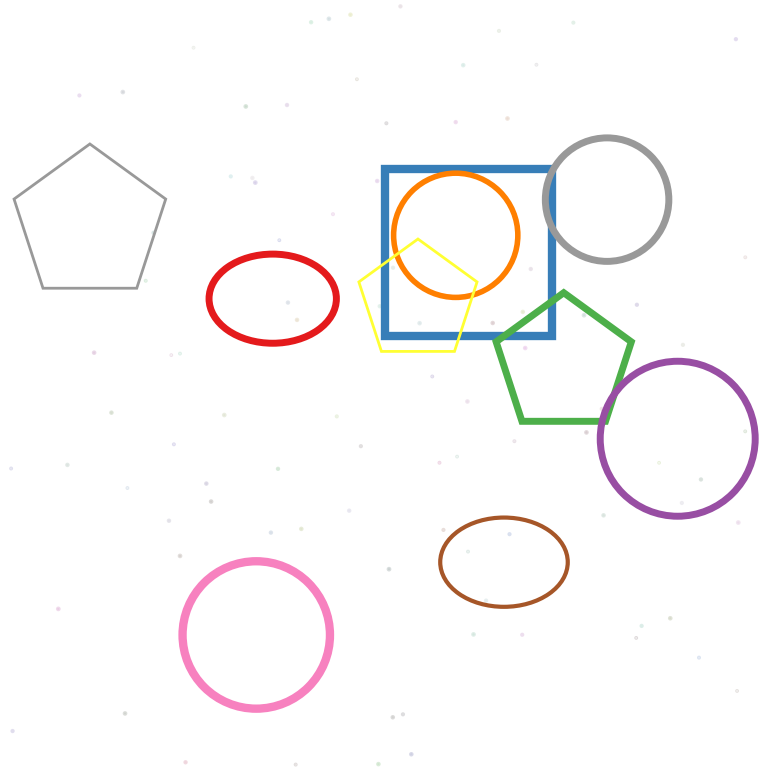[{"shape": "oval", "thickness": 2.5, "radius": 0.41, "center": [0.354, 0.612]}, {"shape": "square", "thickness": 3, "radius": 0.54, "center": [0.609, 0.672]}, {"shape": "pentagon", "thickness": 2.5, "radius": 0.46, "center": [0.732, 0.528]}, {"shape": "circle", "thickness": 2.5, "radius": 0.5, "center": [0.88, 0.43]}, {"shape": "circle", "thickness": 2, "radius": 0.4, "center": [0.592, 0.694]}, {"shape": "pentagon", "thickness": 1, "radius": 0.4, "center": [0.543, 0.609]}, {"shape": "oval", "thickness": 1.5, "radius": 0.41, "center": [0.655, 0.27]}, {"shape": "circle", "thickness": 3, "radius": 0.48, "center": [0.333, 0.175]}, {"shape": "pentagon", "thickness": 1, "radius": 0.52, "center": [0.117, 0.709]}, {"shape": "circle", "thickness": 2.5, "radius": 0.4, "center": [0.788, 0.741]}]